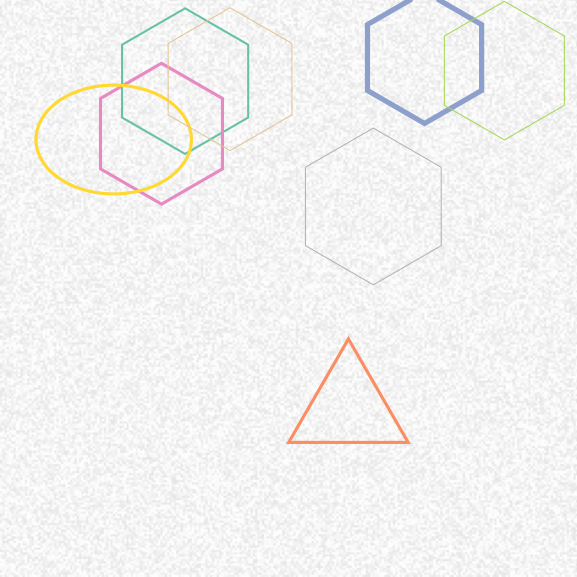[{"shape": "hexagon", "thickness": 1, "radius": 0.63, "center": [0.321, 0.859]}, {"shape": "triangle", "thickness": 1.5, "radius": 0.6, "center": [0.603, 0.293]}, {"shape": "hexagon", "thickness": 2.5, "radius": 0.57, "center": [0.735, 0.9]}, {"shape": "hexagon", "thickness": 1.5, "radius": 0.61, "center": [0.28, 0.768]}, {"shape": "hexagon", "thickness": 0.5, "radius": 0.6, "center": [0.873, 0.877]}, {"shape": "oval", "thickness": 1.5, "radius": 0.67, "center": [0.197, 0.758]}, {"shape": "hexagon", "thickness": 0.5, "radius": 0.62, "center": [0.398, 0.862]}, {"shape": "hexagon", "thickness": 0.5, "radius": 0.68, "center": [0.646, 0.642]}]